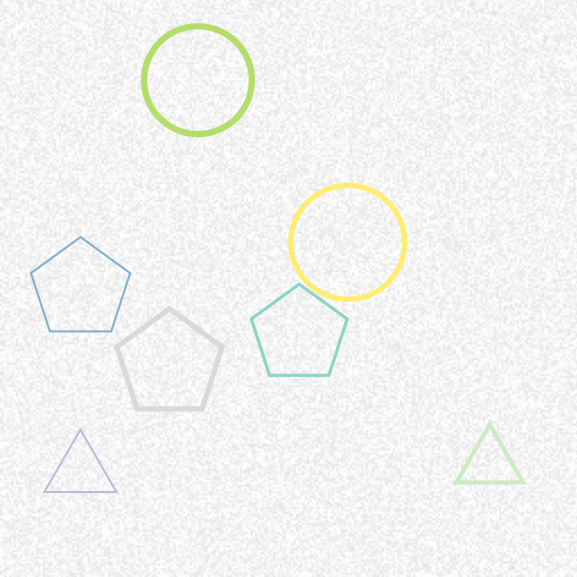[{"shape": "pentagon", "thickness": 1.5, "radius": 0.44, "center": [0.518, 0.42]}, {"shape": "triangle", "thickness": 1, "radius": 0.36, "center": [0.139, 0.183]}, {"shape": "pentagon", "thickness": 1, "radius": 0.45, "center": [0.139, 0.498]}, {"shape": "circle", "thickness": 3, "radius": 0.47, "center": [0.343, 0.86]}, {"shape": "pentagon", "thickness": 2.5, "radius": 0.48, "center": [0.294, 0.369]}, {"shape": "triangle", "thickness": 2, "radius": 0.33, "center": [0.848, 0.197]}, {"shape": "circle", "thickness": 2.5, "radius": 0.49, "center": [0.602, 0.58]}]